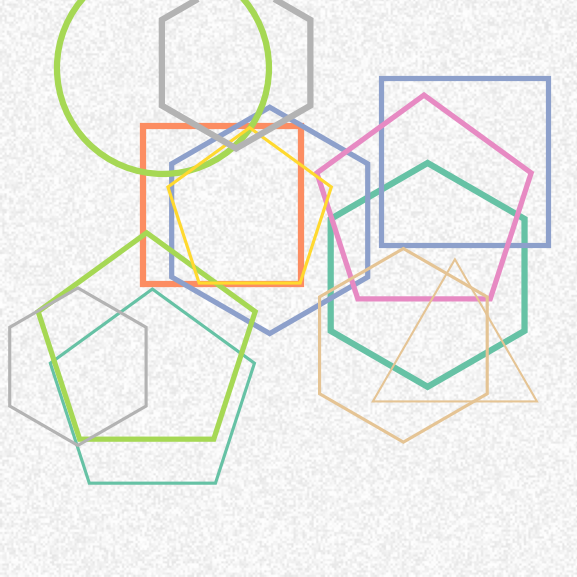[{"shape": "pentagon", "thickness": 1.5, "radius": 0.93, "center": [0.264, 0.313]}, {"shape": "hexagon", "thickness": 3, "radius": 0.97, "center": [0.74, 0.523]}, {"shape": "square", "thickness": 3, "radius": 0.68, "center": [0.384, 0.644]}, {"shape": "square", "thickness": 2.5, "radius": 0.72, "center": [0.805, 0.719]}, {"shape": "hexagon", "thickness": 2.5, "radius": 0.98, "center": [0.467, 0.617]}, {"shape": "pentagon", "thickness": 2.5, "radius": 0.98, "center": [0.734, 0.639]}, {"shape": "circle", "thickness": 3, "radius": 0.92, "center": [0.282, 0.882]}, {"shape": "pentagon", "thickness": 2.5, "radius": 0.99, "center": [0.254, 0.398]}, {"shape": "pentagon", "thickness": 1.5, "radius": 0.74, "center": [0.432, 0.629]}, {"shape": "hexagon", "thickness": 1.5, "radius": 0.84, "center": [0.699, 0.401]}, {"shape": "triangle", "thickness": 1, "radius": 0.82, "center": [0.788, 0.386]}, {"shape": "hexagon", "thickness": 1.5, "radius": 0.68, "center": [0.135, 0.364]}, {"shape": "hexagon", "thickness": 3, "radius": 0.74, "center": [0.409, 0.891]}]